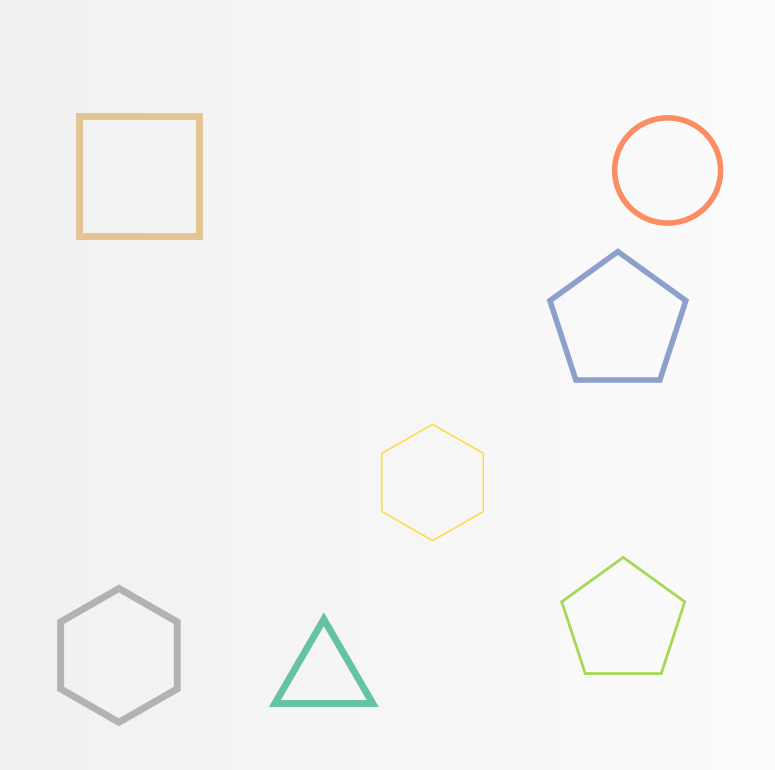[{"shape": "triangle", "thickness": 2.5, "radius": 0.36, "center": [0.418, 0.123]}, {"shape": "circle", "thickness": 2, "radius": 0.34, "center": [0.861, 0.779]}, {"shape": "pentagon", "thickness": 2, "radius": 0.46, "center": [0.797, 0.581]}, {"shape": "pentagon", "thickness": 1, "radius": 0.42, "center": [0.804, 0.193]}, {"shape": "hexagon", "thickness": 0.5, "radius": 0.38, "center": [0.558, 0.373]}, {"shape": "square", "thickness": 2.5, "radius": 0.39, "center": [0.18, 0.771]}, {"shape": "hexagon", "thickness": 2.5, "radius": 0.43, "center": [0.153, 0.149]}]